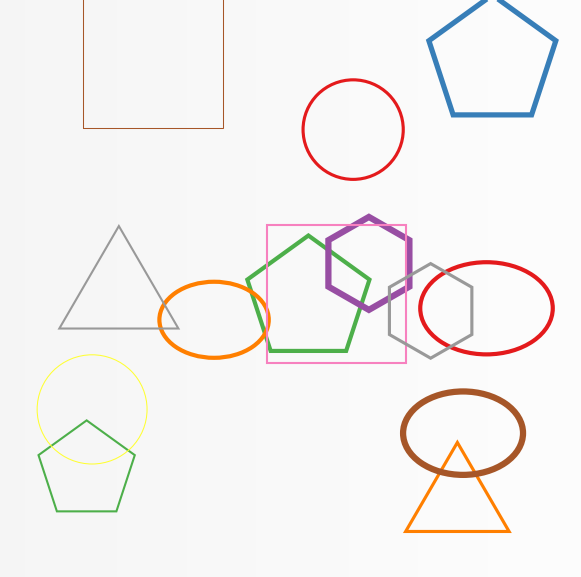[{"shape": "oval", "thickness": 2, "radius": 0.57, "center": [0.837, 0.465]}, {"shape": "circle", "thickness": 1.5, "radius": 0.43, "center": [0.608, 0.775]}, {"shape": "pentagon", "thickness": 2.5, "radius": 0.57, "center": [0.847, 0.893]}, {"shape": "pentagon", "thickness": 2, "radius": 0.55, "center": [0.531, 0.481]}, {"shape": "pentagon", "thickness": 1, "radius": 0.44, "center": [0.149, 0.184]}, {"shape": "hexagon", "thickness": 3, "radius": 0.4, "center": [0.635, 0.543]}, {"shape": "triangle", "thickness": 1.5, "radius": 0.51, "center": [0.787, 0.13]}, {"shape": "oval", "thickness": 2, "radius": 0.47, "center": [0.368, 0.445]}, {"shape": "circle", "thickness": 0.5, "radius": 0.47, "center": [0.158, 0.29]}, {"shape": "oval", "thickness": 3, "radius": 0.52, "center": [0.797, 0.249]}, {"shape": "square", "thickness": 0.5, "radius": 0.6, "center": [0.263, 0.898]}, {"shape": "square", "thickness": 1, "radius": 0.6, "center": [0.578, 0.489]}, {"shape": "hexagon", "thickness": 1.5, "radius": 0.41, "center": [0.741, 0.461]}, {"shape": "triangle", "thickness": 1, "radius": 0.59, "center": [0.204, 0.489]}]